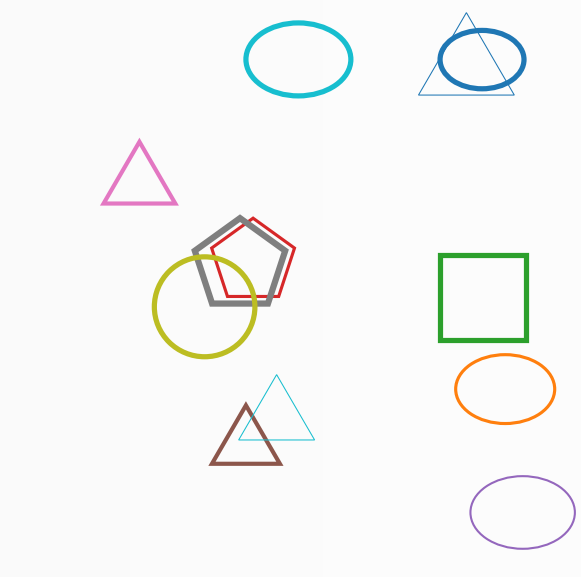[{"shape": "oval", "thickness": 2.5, "radius": 0.36, "center": [0.829, 0.896]}, {"shape": "triangle", "thickness": 0.5, "radius": 0.48, "center": [0.802, 0.882]}, {"shape": "oval", "thickness": 1.5, "radius": 0.43, "center": [0.869, 0.325]}, {"shape": "square", "thickness": 2.5, "radius": 0.37, "center": [0.831, 0.484]}, {"shape": "pentagon", "thickness": 1.5, "radius": 0.37, "center": [0.435, 0.546]}, {"shape": "oval", "thickness": 1, "radius": 0.45, "center": [0.899, 0.112]}, {"shape": "triangle", "thickness": 2, "radius": 0.34, "center": [0.423, 0.23]}, {"shape": "triangle", "thickness": 2, "radius": 0.36, "center": [0.24, 0.682]}, {"shape": "pentagon", "thickness": 3, "radius": 0.41, "center": [0.413, 0.54]}, {"shape": "circle", "thickness": 2.5, "radius": 0.43, "center": [0.352, 0.468]}, {"shape": "triangle", "thickness": 0.5, "radius": 0.38, "center": [0.476, 0.275]}, {"shape": "oval", "thickness": 2.5, "radius": 0.45, "center": [0.513, 0.896]}]